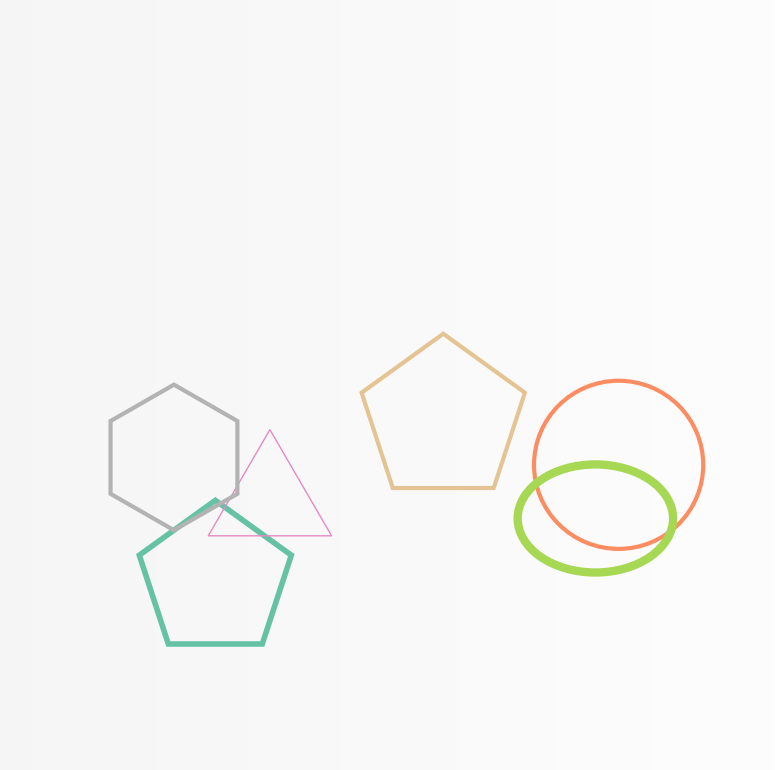[{"shape": "pentagon", "thickness": 2, "radius": 0.52, "center": [0.278, 0.247]}, {"shape": "circle", "thickness": 1.5, "radius": 0.55, "center": [0.798, 0.396]}, {"shape": "triangle", "thickness": 0.5, "radius": 0.46, "center": [0.348, 0.35]}, {"shape": "oval", "thickness": 3, "radius": 0.5, "center": [0.768, 0.327]}, {"shape": "pentagon", "thickness": 1.5, "radius": 0.55, "center": [0.572, 0.456]}, {"shape": "hexagon", "thickness": 1.5, "radius": 0.47, "center": [0.224, 0.406]}]